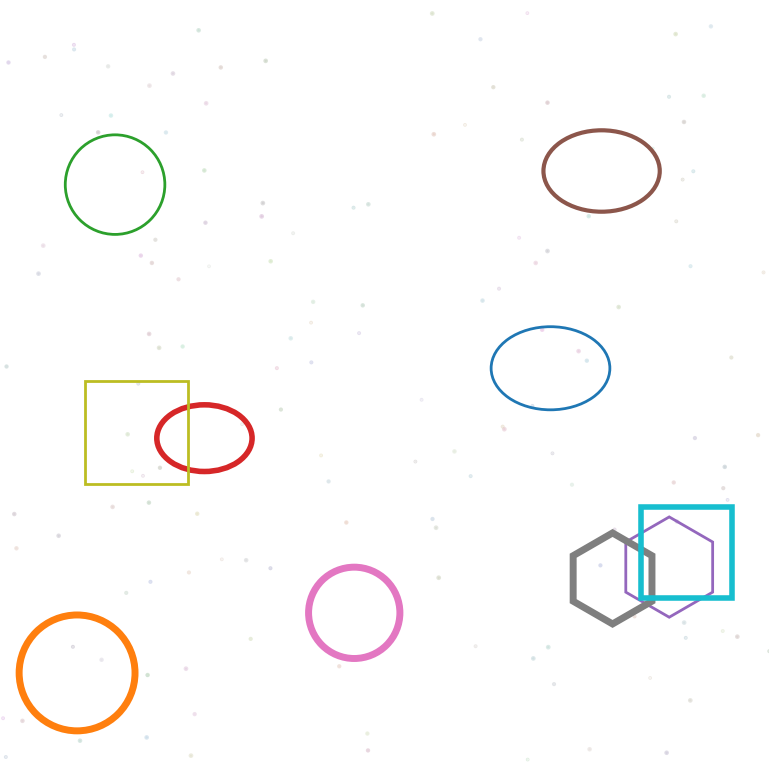[{"shape": "oval", "thickness": 1, "radius": 0.39, "center": [0.715, 0.522]}, {"shape": "circle", "thickness": 2.5, "radius": 0.38, "center": [0.1, 0.126]}, {"shape": "circle", "thickness": 1, "radius": 0.32, "center": [0.149, 0.76]}, {"shape": "oval", "thickness": 2, "radius": 0.31, "center": [0.266, 0.431]}, {"shape": "hexagon", "thickness": 1, "radius": 0.33, "center": [0.869, 0.264]}, {"shape": "oval", "thickness": 1.5, "radius": 0.38, "center": [0.781, 0.778]}, {"shape": "circle", "thickness": 2.5, "radius": 0.3, "center": [0.46, 0.204]}, {"shape": "hexagon", "thickness": 2.5, "radius": 0.3, "center": [0.796, 0.249]}, {"shape": "square", "thickness": 1, "radius": 0.33, "center": [0.177, 0.439]}, {"shape": "square", "thickness": 2, "radius": 0.3, "center": [0.892, 0.283]}]